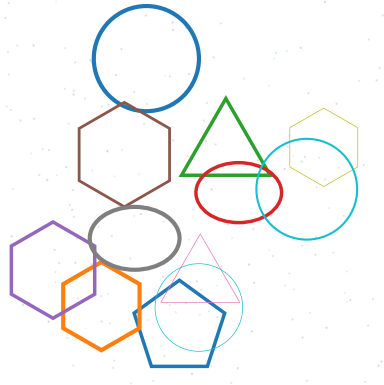[{"shape": "circle", "thickness": 3, "radius": 0.68, "center": [0.38, 0.848]}, {"shape": "pentagon", "thickness": 2.5, "radius": 0.62, "center": [0.466, 0.148]}, {"shape": "hexagon", "thickness": 3, "radius": 0.57, "center": [0.263, 0.205]}, {"shape": "triangle", "thickness": 2.5, "radius": 0.66, "center": [0.587, 0.611]}, {"shape": "oval", "thickness": 2.5, "radius": 0.56, "center": [0.62, 0.5]}, {"shape": "hexagon", "thickness": 2.5, "radius": 0.62, "center": [0.138, 0.298]}, {"shape": "hexagon", "thickness": 2, "radius": 0.68, "center": [0.323, 0.598]}, {"shape": "triangle", "thickness": 0.5, "radius": 0.59, "center": [0.52, 0.274]}, {"shape": "oval", "thickness": 3, "radius": 0.58, "center": [0.35, 0.381]}, {"shape": "hexagon", "thickness": 0.5, "radius": 0.51, "center": [0.841, 0.617]}, {"shape": "circle", "thickness": 0.5, "radius": 0.57, "center": [0.517, 0.201]}, {"shape": "circle", "thickness": 1.5, "radius": 0.65, "center": [0.797, 0.509]}]